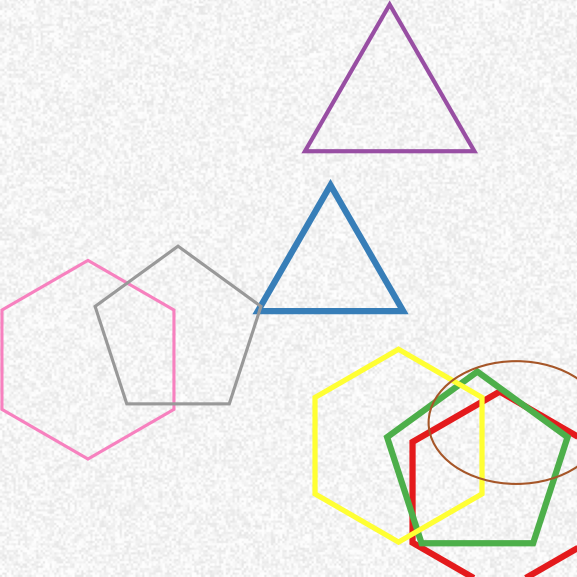[{"shape": "hexagon", "thickness": 3, "radius": 0.87, "center": [0.865, 0.147]}, {"shape": "triangle", "thickness": 3, "radius": 0.73, "center": [0.572, 0.533]}, {"shape": "pentagon", "thickness": 3, "radius": 0.82, "center": [0.827, 0.191]}, {"shape": "triangle", "thickness": 2, "radius": 0.85, "center": [0.675, 0.822]}, {"shape": "hexagon", "thickness": 2.5, "radius": 0.83, "center": [0.69, 0.227]}, {"shape": "oval", "thickness": 1, "radius": 0.76, "center": [0.894, 0.267]}, {"shape": "hexagon", "thickness": 1.5, "radius": 0.86, "center": [0.152, 0.376]}, {"shape": "pentagon", "thickness": 1.5, "radius": 0.75, "center": [0.308, 0.422]}]